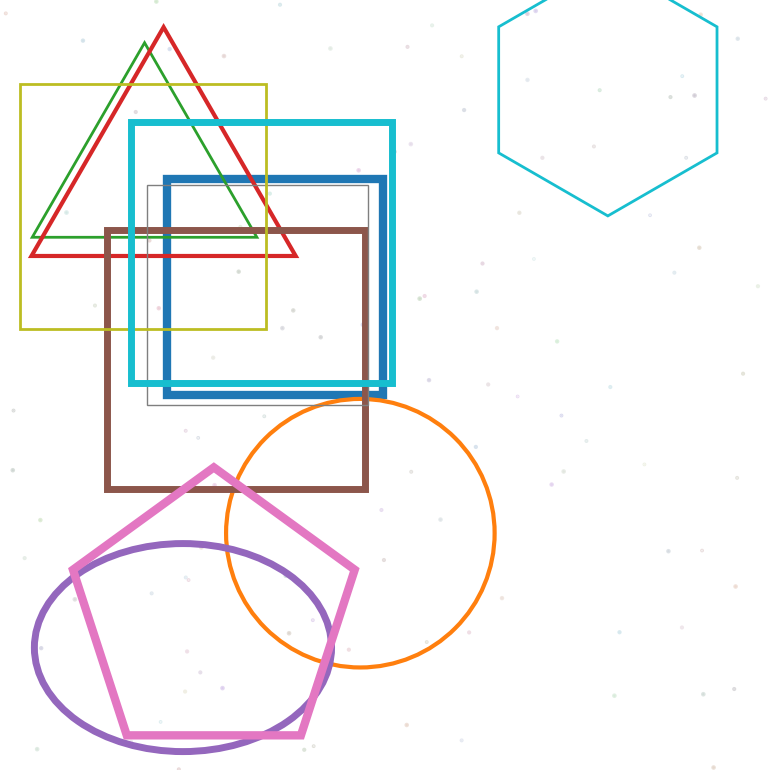[{"shape": "square", "thickness": 3, "radius": 0.7, "center": [0.357, 0.627]}, {"shape": "circle", "thickness": 1.5, "radius": 0.87, "center": [0.468, 0.308]}, {"shape": "triangle", "thickness": 1, "radius": 0.84, "center": [0.188, 0.776]}, {"shape": "triangle", "thickness": 1.5, "radius": 0.99, "center": [0.212, 0.767]}, {"shape": "oval", "thickness": 2.5, "radius": 0.96, "center": [0.238, 0.159]}, {"shape": "square", "thickness": 2.5, "radius": 0.84, "center": [0.306, 0.533]}, {"shape": "pentagon", "thickness": 3, "radius": 0.96, "center": [0.278, 0.201]}, {"shape": "square", "thickness": 0.5, "radius": 0.72, "center": [0.335, 0.617]}, {"shape": "square", "thickness": 1, "radius": 0.8, "center": [0.186, 0.731]}, {"shape": "hexagon", "thickness": 1, "radius": 0.82, "center": [0.789, 0.883]}, {"shape": "square", "thickness": 2.5, "radius": 0.85, "center": [0.34, 0.672]}]